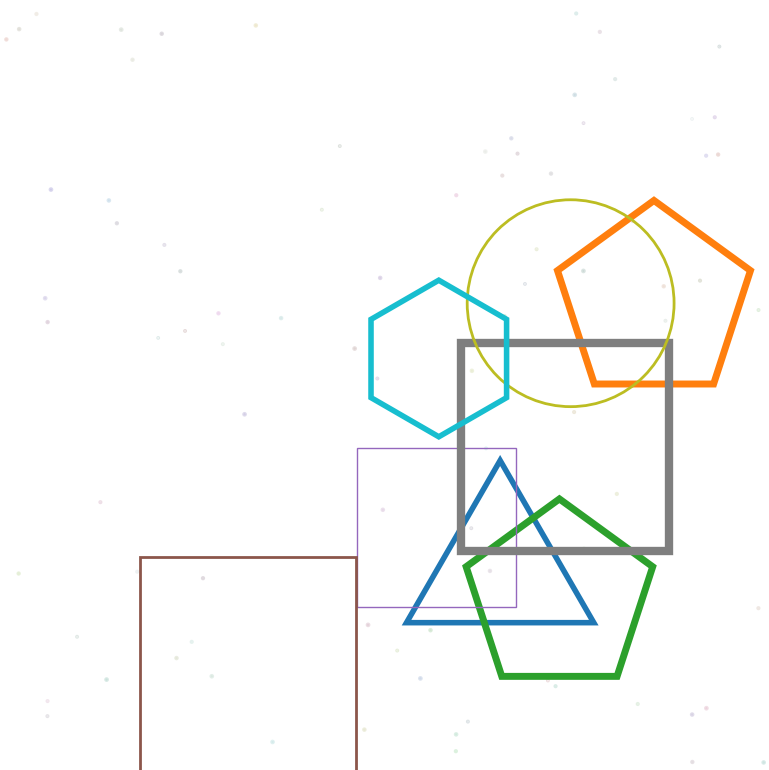[{"shape": "triangle", "thickness": 2, "radius": 0.7, "center": [0.65, 0.262]}, {"shape": "pentagon", "thickness": 2.5, "radius": 0.66, "center": [0.849, 0.608]}, {"shape": "pentagon", "thickness": 2.5, "radius": 0.64, "center": [0.727, 0.225]}, {"shape": "square", "thickness": 0.5, "radius": 0.52, "center": [0.567, 0.314]}, {"shape": "square", "thickness": 1, "radius": 0.7, "center": [0.322, 0.136]}, {"shape": "square", "thickness": 3, "radius": 0.67, "center": [0.734, 0.42]}, {"shape": "circle", "thickness": 1, "radius": 0.67, "center": [0.741, 0.606]}, {"shape": "hexagon", "thickness": 2, "radius": 0.51, "center": [0.57, 0.534]}]